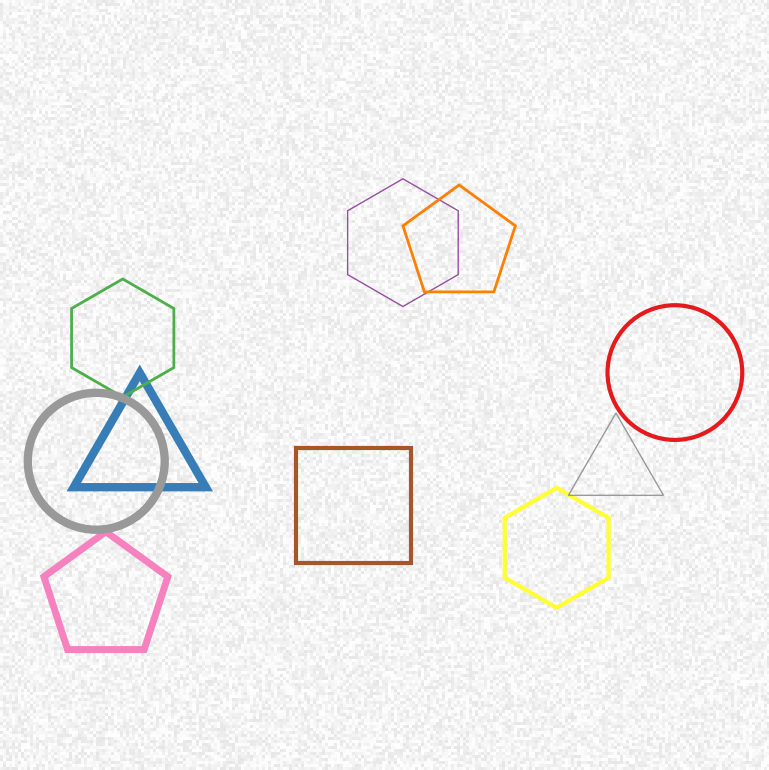[{"shape": "circle", "thickness": 1.5, "radius": 0.44, "center": [0.876, 0.516]}, {"shape": "triangle", "thickness": 3, "radius": 0.49, "center": [0.182, 0.417]}, {"shape": "hexagon", "thickness": 1, "radius": 0.38, "center": [0.159, 0.561]}, {"shape": "hexagon", "thickness": 0.5, "radius": 0.41, "center": [0.523, 0.685]}, {"shape": "pentagon", "thickness": 1, "radius": 0.38, "center": [0.596, 0.683]}, {"shape": "hexagon", "thickness": 1.5, "radius": 0.39, "center": [0.723, 0.289]}, {"shape": "square", "thickness": 1.5, "radius": 0.37, "center": [0.459, 0.344]}, {"shape": "pentagon", "thickness": 2.5, "radius": 0.42, "center": [0.137, 0.225]}, {"shape": "circle", "thickness": 3, "radius": 0.44, "center": [0.125, 0.401]}, {"shape": "triangle", "thickness": 0.5, "radius": 0.36, "center": [0.8, 0.392]}]